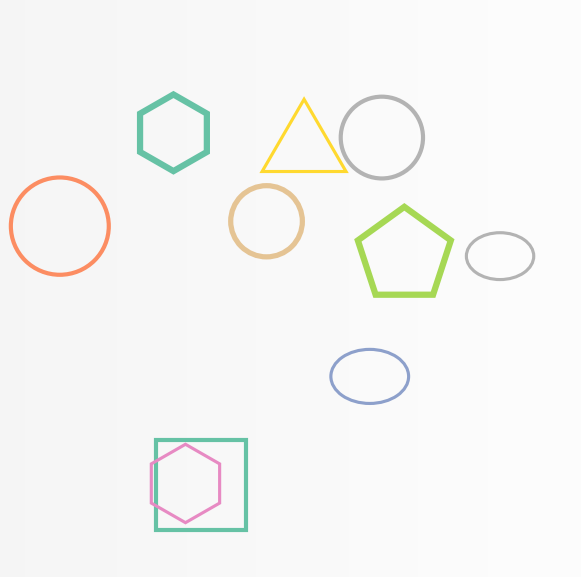[{"shape": "square", "thickness": 2, "radius": 0.39, "center": [0.346, 0.159]}, {"shape": "hexagon", "thickness": 3, "radius": 0.33, "center": [0.298, 0.769]}, {"shape": "circle", "thickness": 2, "radius": 0.42, "center": [0.103, 0.608]}, {"shape": "oval", "thickness": 1.5, "radius": 0.33, "center": [0.636, 0.347]}, {"shape": "hexagon", "thickness": 1.5, "radius": 0.34, "center": [0.319, 0.162]}, {"shape": "pentagon", "thickness": 3, "radius": 0.42, "center": [0.696, 0.557]}, {"shape": "triangle", "thickness": 1.5, "radius": 0.42, "center": [0.523, 0.744]}, {"shape": "circle", "thickness": 2.5, "radius": 0.31, "center": [0.459, 0.616]}, {"shape": "oval", "thickness": 1.5, "radius": 0.29, "center": [0.86, 0.556]}, {"shape": "circle", "thickness": 2, "radius": 0.35, "center": [0.657, 0.761]}]